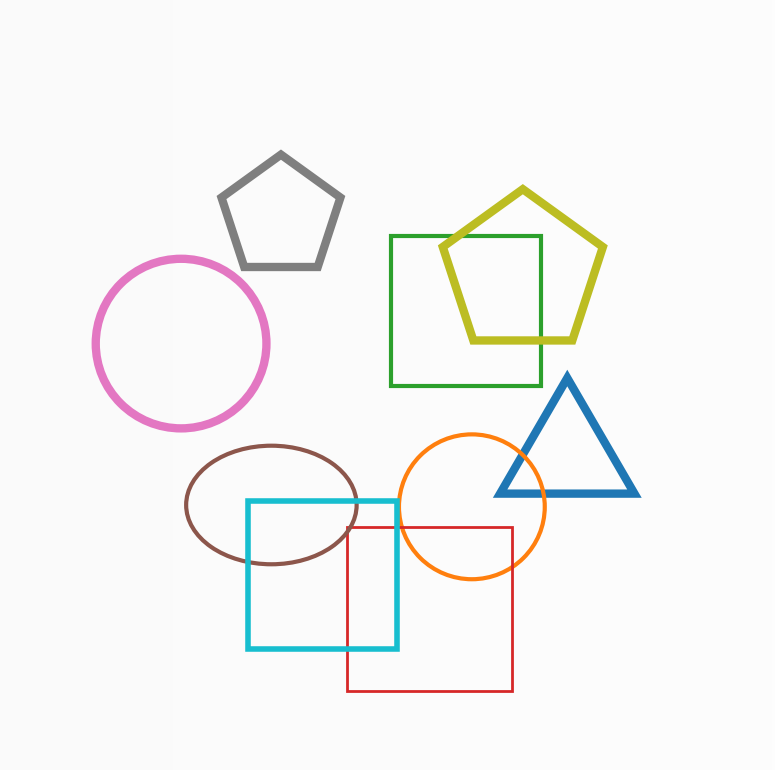[{"shape": "triangle", "thickness": 3, "radius": 0.5, "center": [0.732, 0.409]}, {"shape": "circle", "thickness": 1.5, "radius": 0.47, "center": [0.609, 0.342]}, {"shape": "square", "thickness": 1.5, "radius": 0.49, "center": [0.601, 0.596]}, {"shape": "square", "thickness": 1, "radius": 0.53, "center": [0.554, 0.209]}, {"shape": "oval", "thickness": 1.5, "radius": 0.55, "center": [0.35, 0.344]}, {"shape": "circle", "thickness": 3, "radius": 0.55, "center": [0.234, 0.554]}, {"shape": "pentagon", "thickness": 3, "radius": 0.4, "center": [0.363, 0.719]}, {"shape": "pentagon", "thickness": 3, "radius": 0.54, "center": [0.675, 0.646]}, {"shape": "square", "thickness": 2, "radius": 0.48, "center": [0.416, 0.253]}]